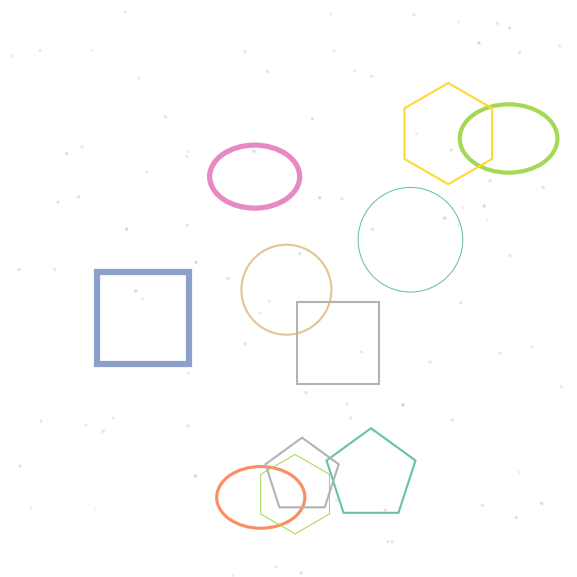[{"shape": "pentagon", "thickness": 1, "radius": 0.4, "center": [0.642, 0.177]}, {"shape": "circle", "thickness": 0.5, "radius": 0.45, "center": [0.711, 0.584]}, {"shape": "oval", "thickness": 1.5, "radius": 0.38, "center": [0.452, 0.138]}, {"shape": "square", "thickness": 3, "radius": 0.4, "center": [0.247, 0.449]}, {"shape": "oval", "thickness": 2.5, "radius": 0.39, "center": [0.441, 0.693]}, {"shape": "oval", "thickness": 2, "radius": 0.42, "center": [0.881, 0.759]}, {"shape": "hexagon", "thickness": 0.5, "radius": 0.34, "center": [0.511, 0.143]}, {"shape": "hexagon", "thickness": 1, "radius": 0.44, "center": [0.776, 0.768]}, {"shape": "circle", "thickness": 1, "radius": 0.39, "center": [0.496, 0.497]}, {"shape": "square", "thickness": 1, "radius": 0.36, "center": [0.586, 0.405]}, {"shape": "pentagon", "thickness": 1, "radius": 0.33, "center": [0.523, 0.175]}]